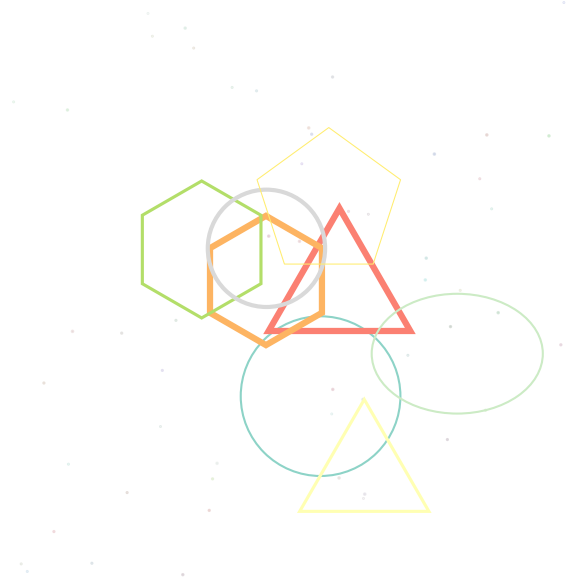[{"shape": "circle", "thickness": 1, "radius": 0.69, "center": [0.555, 0.313]}, {"shape": "triangle", "thickness": 1.5, "radius": 0.65, "center": [0.631, 0.178]}, {"shape": "triangle", "thickness": 3, "radius": 0.71, "center": [0.588, 0.497]}, {"shape": "hexagon", "thickness": 3, "radius": 0.56, "center": [0.461, 0.513]}, {"shape": "hexagon", "thickness": 1.5, "radius": 0.59, "center": [0.349, 0.567]}, {"shape": "circle", "thickness": 2, "radius": 0.51, "center": [0.461, 0.569]}, {"shape": "oval", "thickness": 1, "radius": 0.74, "center": [0.792, 0.387]}, {"shape": "pentagon", "thickness": 0.5, "radius": 0.65, "center": [0.569, 0.648]}]